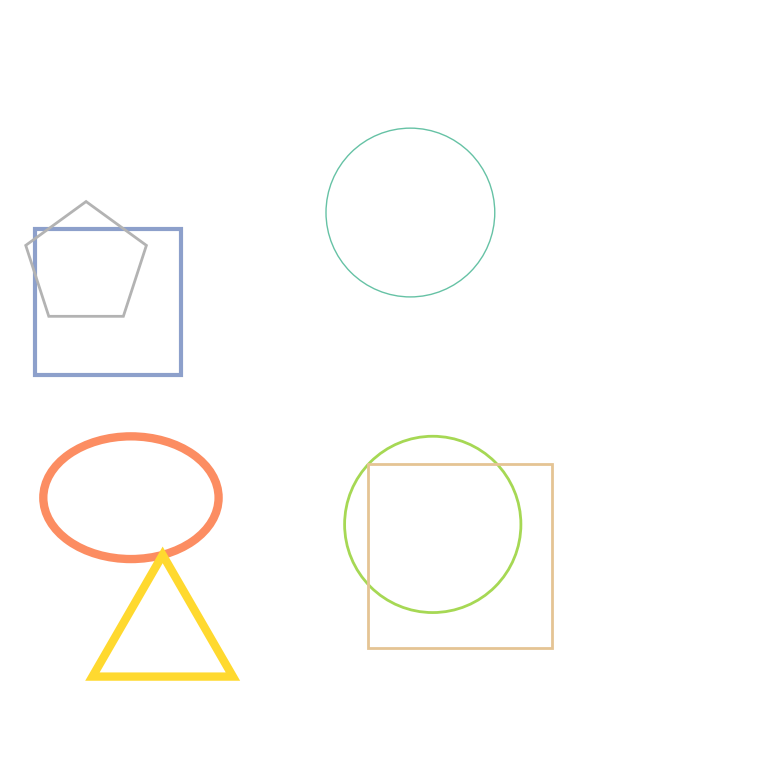[{"shape": "circle", "thickness": 0.5, "radius": 0.55, "center": [0.533, 0.724]}, {"shape": "oval", "thickness": 3, "radius": 0.57, "center": [0.17, 0.354]}, {"shape": "square", "thickness": 1.5, "radius": 0.47, "center": [0.14, 0.608]}, {"shape": "circle", "thickness": 1, "radius": 0.57, "center": [0.562, 0.319]}, {"shape": "triangle", "thickness": 3, "radius": 0.53, "center": [0.211, 0.174]}, {"shape": "square", "thickness": 1, "radius": 0.6, "center": [0.597, 0.278]}, {"shape": "pentagon", "thickness": 1, "radius": 0.41, "center": [0.112, 0.656]}]